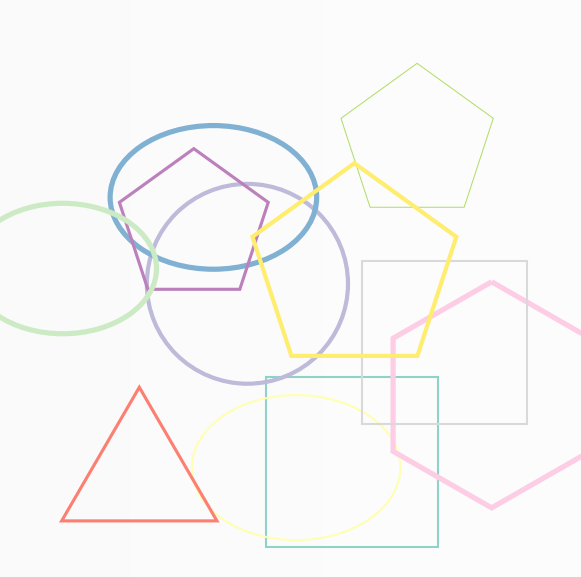[{"shape": "square", "thickness": 1, "radius": 0.74, "center": [0.606, 0.199]}, {"shape": "oval", "thickness": 1, "radius": 0.9, "center": [0.509, 0.19]}, {"shape": "circle", "thickness": 2, "radius": 0.87, "center": [0.426, 0.508]}, {"shape": "triangle", "thickness": 1.5, "radius": 0.77, "center": [0.24, 0.174]}, {"shape": "oval", "thickness": 2.5, "radius": 0.89, "center": [0.367, 0.657]}, {"shape": "pentagon", "thickness": 0.5, "radius": 0.69, "center": [0.718, 0.752]}, {"shape": "hexagon", "thickness": 2.5, "radius": 0.98, "center": [0.846, 0.315]}, {"shape": "square", "thickness": 1, "radius": 0.71, "center": [0.765, 0.406]}, {"shape": "pentagon", "thickness": 1.5, "radius": 0.67, "center": [0.333, 0.607]}, {"shape": "oval", "thickness": 2.5, "radius": 0.81, "center": [0.108, 0.534]}, {"shape": "pentagon", "thickness": 2, "radius": 0.92, "center": [0.61, 0.532]}]